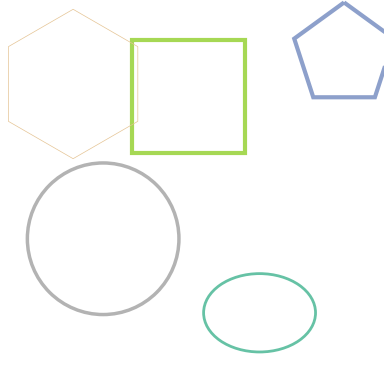[{"shape": "oval", "thickness": 2, "radius": 0.73, "center": [0.674, 0.188]}, {"shape": "pentagon", "thickness": 3, "radius": 0.68, "center": [0.894, 0.857]}, {"shape": "square", "thickness": 3, "radius": 0.73, "center": [0.49, 0.75]}, {"shape": "hexagon", "thickness": 0.5, "radius": 0.97, "center": [0.19, 0.782]}, {"shape": "circle", "thickness": 2.5, "radius": 0.98, "center": [0.268, 0.38]}]